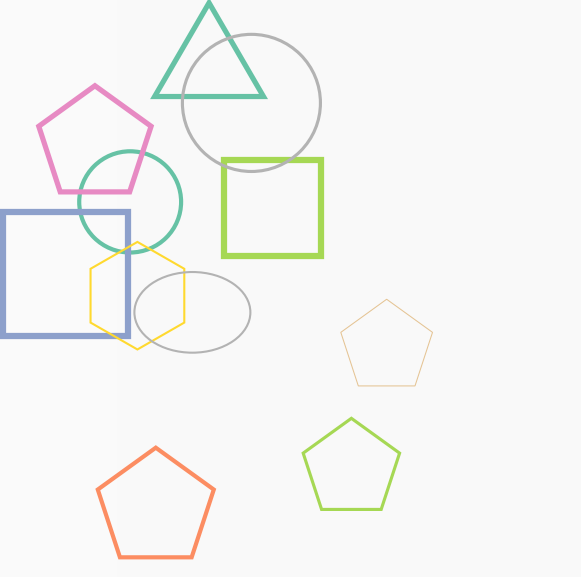[{"shape": "triangle", "thickness": 2.5, "radius": 0.54, "center": [0.36, 0.886]}, {"shape": "circle", "thickness": 2, "radius": 0.44, "center": [0.224, 0.65]}, {"shape": "pentagon", "thickness": 2, "radius": 0.52, "center": [0.268, 0.119]}, {"shape": "square", "thickness": 3, "radius": 0.54, "center": [0.113, 0.524]}, {"shape": "pentagon", "thickness": 2.5, "radius": 0.51, "center": [0.163, 0.749]}, {"shape": "square", "thickness": 3, "radius": 0.42, "center": [0.469, 0.639]}, {"shape": "pentagon", "thickness": 1.5, "radius": 0.44, "center": [0.605, 0.188]}, {"shape": "hexagon", "thickness": 1, "radius": 0.47, "center": [0.236, 0.487]}, {"shape": "pentagon", "thickness": 0.5, "radius": 0.41, "center": [0.665, 0.398]}, {"shape": "oval", "thickness": 1, "radius": 0.5, "center": [0.331, 0.458]}, {"shape": "circle", "thickness": 1.5, "radius": 0.59, "center": [0.433, 0.821]}]